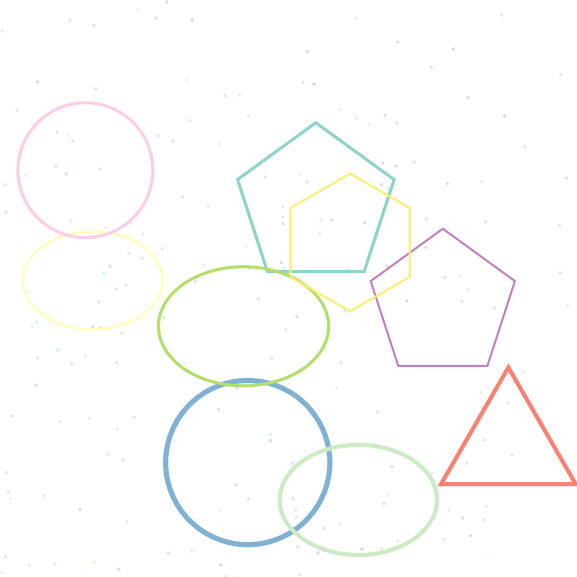[{"shape": "pentagon", "thickness": 1.5, "radius": 0.71, "center": [0.547, 0.644]}, {"shape": "oval", "thickness": 1, "radius": 0.61, "center": [0.161, 0.513]}, {"shape": "triangle", "thickness": 2, "radius": 0.67, "center": [0.88, 0.228]}, {"shape": "circle", "thickness": 2.5, "radius": 0.71, "center": [0.429, 0.198]}, {"shape": "oval", "thickness": 1.5, "radius": 0.74, "center": [0.422, 0.434]}, {"shape": "circle", "thickness": 1.5, "radius": 0.58, "center": [0.148, 0.704]}, {"shape": "pentagon", "thickness": 1, "radius": 0.66, "center": [0.767, 0.472]}, {"shape": "oval", "thickness": 2, "radius": 0.68, "center": [0.621, 0.134]}, {"shape": "hexagon", "thickness": 1, "radius": 0.6, "center": [0.606, 0.579]}]